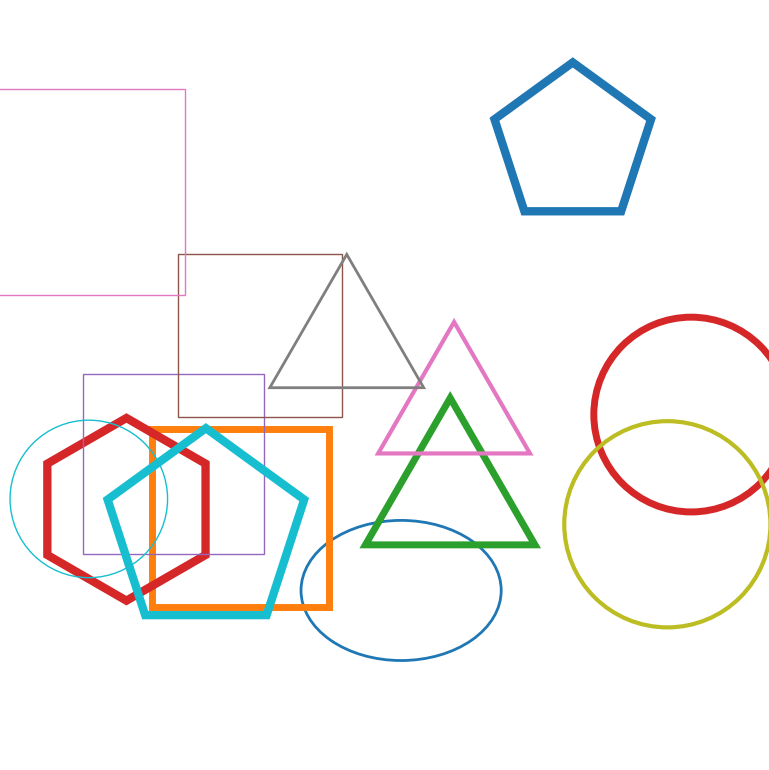[{"shape": "pentagon", "thickness": 3, "radius": 0.53, "center": [0.744, 0.812]}, {"shape": "oval", "thickness": 1, "radius": 0.65, "center": [0.521, 0.233]}, {"shape": "square", "thickness": 2.5, "radius": 0.58, "center": [0.313, 0.327]}, {"shape": "triangle", "thickness": 2.5, "radius": 0.64, "center": [0.585, 0.356]}, {"shape": "circle", "thickness": 2.5, "radius": 0.63, "center": [0.898, 0.462]}, {"shape": "hexagon", "thickness": 3, "radius": 0.59, "center": [0.164, 0.339]}, {"shape": "square", "thickness": 0.5, "radius": 0.59, "center": [0.225, 0.397]}, {"shape": "square", "thickness": 0.5, "radius": 0.53, "center": [0.337, 0.564]}, {"shape": "triangle", "thickness": 1.5, "radius": 0.57, "center": [0.59, 0.468]}, {"shape": "square", "thickness": 0.5, "radius": 0.67, "center": [0.107, 0.751]}, {"shape": "triangle", "thickness": 1, "radius": 0.58, "center": [0.45, 0.554]}, {"shape": "circle", "thickness": 1.5, "radius": 0.67, "center": [0.867, 0.319]}, {"shape": "pentagon", "thickness": 3, "radius": 0.67, "center": [0.267, 0.31]}, {"shape": "circle", "thickness": 0.5, "radius": 0.51, "center": [0.115, 0.352]}]